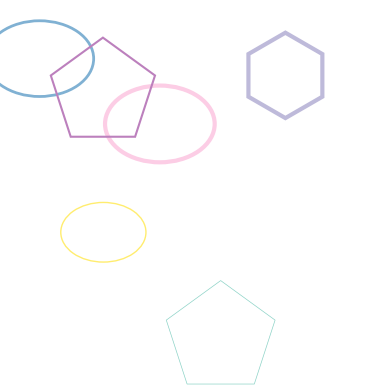[{"shape": "pentagon", "thickness": 0.5, "radius": 0.74, "center": [0.573, 0.123]}, {"shape": "hexagon", "thickness": 3, "radius": 0.55, "center": [0.741, 0.804]}, {"shape": "oval", "thickness": 2, "radius": 0.7, "center": [0.103, 0.848]}, {"shape": "oval", "thickness": 3, "radius": 0.71, "center": [0.415, 0.678]}, {"shape": "pentagon", "thickness": 1.5, "radius": 0.71, "center": [0.267, 0.76]}, {"shape": "oval", "thickness": 1, "radius": 0.55, "center": [0.268, 0.397]}]